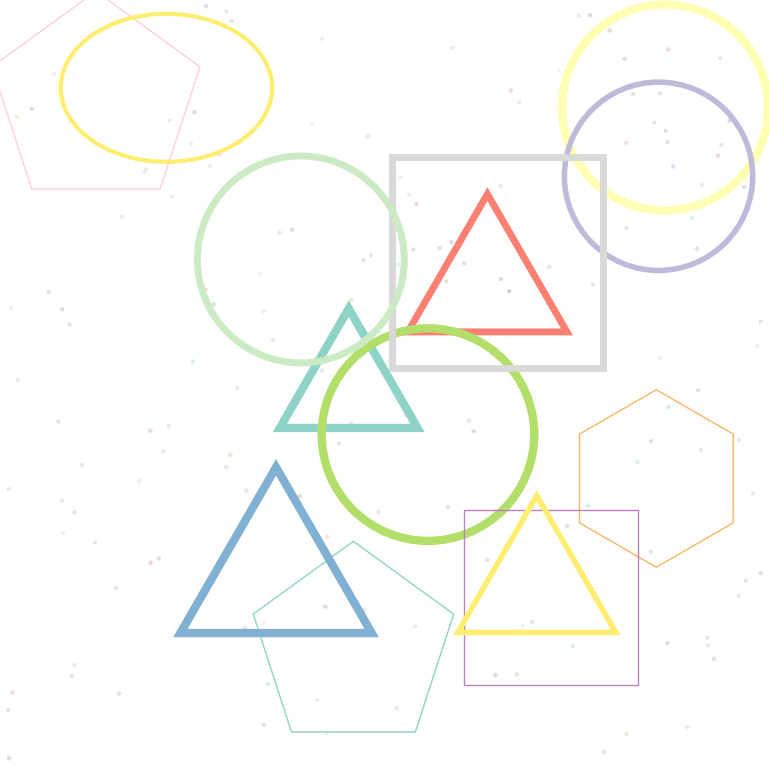[{"shape": "triangle", "thickness": 3, "radius": 0.52, "center": [0.453, 0.496]}, {"shape": "pentagon", "thickness": 0.5, "radius": 0.68, "center": [0.459, 0.16]}, {"shape": "circle", "thickness": 3, "radius": 0.67, "center": [0.864, 0.86]}, {"shape": "circle", "thickness": 2, "radius": 0.61, "center": [0.855, 0.771]}, {"shape": "triangle", "thickness": 2.5, "radius": 0.6, "center": [0.633, 0.629]}, {"shape": "triangle", "thickness": 3, "radius": 0.72, "center": [0.359, 0.25]}, {"shape": "hexagon", "thickness": 0.5, "radius": 0.58, "center": [0.852, 0.379]}, {"shape": "circle", "thickness": 3, "radius": 0.69, "center": [0.556, 0.436]}, {"shape": "pentagon", "thickness": 0.5, "radius": 0.71, "center": [0.125, 0.869]}, {"shape": "square", "thickness": 2.5, "radius": 0.69, "center": [0.646, 0.659]}, {"shape": "square", "thickness": 0.5, "radius": 0.57, "center": [0.716, 0.224]}, {"shape": "circle", "thickness": 2.5, "radius": 0.67, "center": [0.391, 0.663]}, {"shape": "oval", "thickness": 1.5, "radius": 0.69, "center": [0.216, 0.886]}, {"shape": "triangle", "thickness": 2, "radius": 0.59, "center": [0.697, 0.238]}]